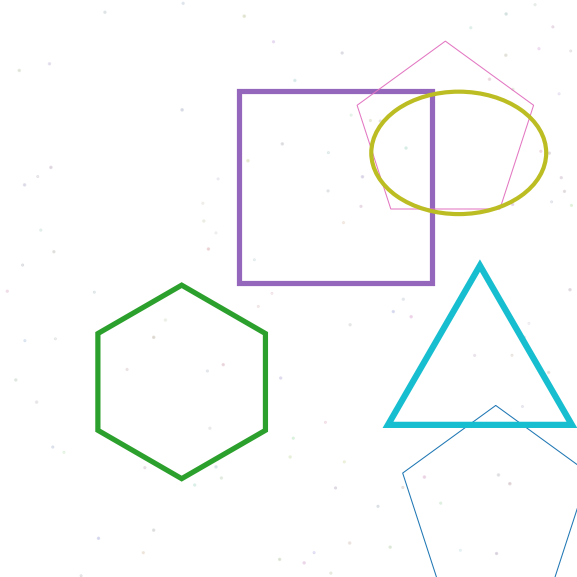[{"shape": "pentagon", "thickness": 0.5, "radius": 0.85, "center": [0.858, 0.128]}, {"shape": "hexagon", "thickness": 2.5, "radius": 0.84, "center": [0.315, 0.338]}, {"shape": "square", "thickness": 2.5, "radius": 0.83, "center": [0.581, 0.676]}, {"shape": "pentagon", "thickness": 0.5, "radius": 0.8, "center": [0.771, 0.767]}, {"shape": "oval", "thickness": 2, "radius": 0.76, "center": [0.794, 0.734]}, {"shape": "triangle", "thickness": 3, "radius": 0.92, "center": [0.831, 0.355]}]